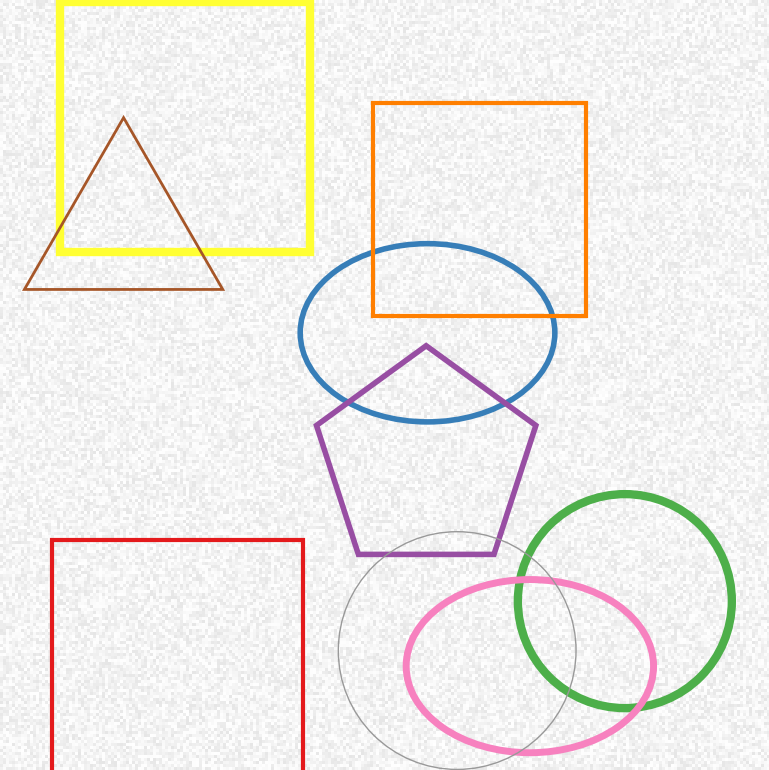[{"shape": "square", "thickness": 1.5, "radius": 0.82, "center": [0.231, 0.135]}, {"shape": "oval", "thickness": 2, "radius": 0.83, "center": [0.555, 0.568]}, {"shape": "circle", "thickness": 3, "radius": 0.69, "center": [0.811, 0.219]}, {"shape": "pentagon", "thickness": 2, "radius": 0.75, "center": [0.553, 0.401]}, {"shape": "square", "thickness": 1.5, "radius": 0.69, "center": [0.623, 0.728]}, {"shape": "square", "thickness": 3, "radius": 0.81, "center": [0.24, 0.835]}, {"shape": "triangle", "thickness": 1, "radius": 0.74, "center": [0.16, 0.698]}, {"shape": "oval", "thickness": 2.5, "radius": 0.8, "center": [0.688, 0.135]}, {"shape": "circle", "thickness": 0.5, "radius": 0.77, "center": [0.594, 0.155]}]